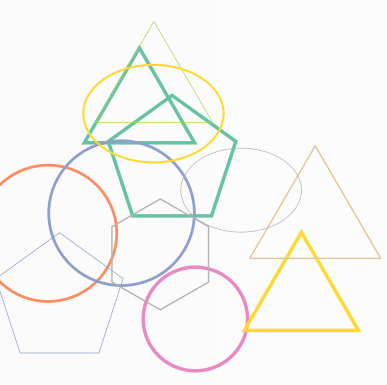[{"shape": "triangle", "thickness": 2.5, "radius": 0.82, "center": [0.36, 0.711]}, {"shape": "pentagon", "thickness": 2.5, "radius": 0.86, "center": [0.444, 0.579]}, {"shape": "circle", "thickness": 2, "radius": 0.89, "center": [0.124, 0.394]}, {"shape": "circle", "thickness": 2, "radius": 0.94, "center": [0.314, 0.446]}, {"shape": "pentagon", "thickness": 0.5, "radius": 0.86, "center": [0.154, 0.223]}, {"shape": "circle", "thickness": 2.5, "radius": 0.67, "center": [0.504, 0.171]}, {"shape": "triangle", "thickness": 0.5, "radius": 0.88, "center": [0.397, 0.769]}, {"shape": "triangle", "thickness": 2.5, "radius": 0.85, "center": [0.778, 0.227]}, {"shape": "oval", "thickness": 1.5, "radius": 0.91, "center": [0.396, 0.705]}, {"shape": "triangle", "thickness": 1, "radius": 0.98, "center": [0.813, 0.426]}, {"shape": "hexagon", "thickness": 1, "radius": 0.72, "center": [0.414, 0.339]}, {"shape": "oval", "thickness": 0.5, "radius": 0.78, "center": [0.622, 0.506]}]